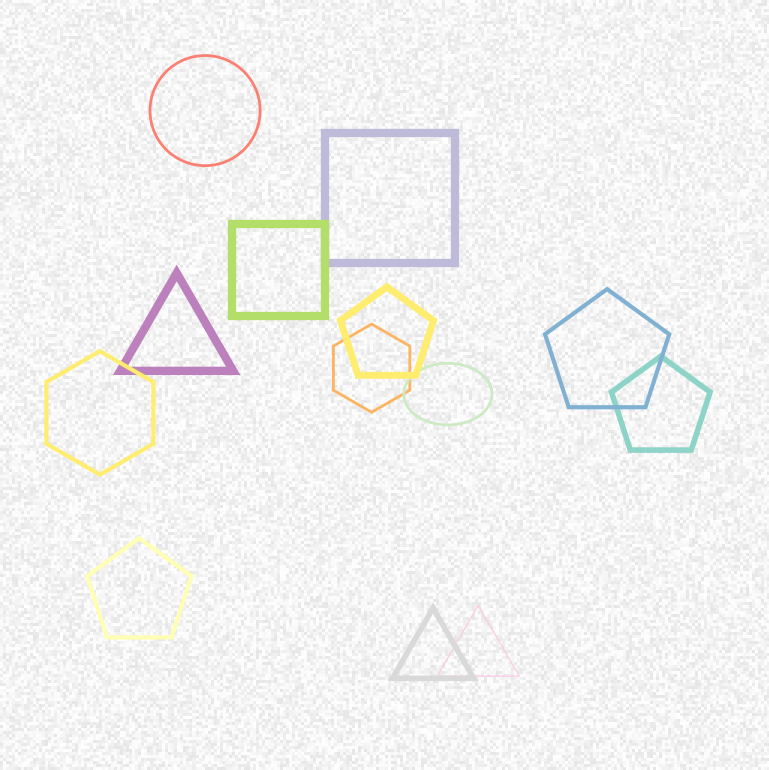[{"shape": "pentagon", "thickness": 2, "radius": 0.34, "center": [0.858, 0.47]}, {"shape": "pentagon", "thickness": 1.5, "radius": 0.36, "center": [0.181, 0.23]}, {"shape": "square", "thickness": 3, "radius": 0.42, "center": [0.507, 0.743]}, {"shape": "circle", "thickness": 1, "radius": 0.36, "center": [0.266, 0.856]}, {"shape": "pentagon", "thickness": 1.5, "radius": 0.42, "center": [0.788, 0.54]}, {"shape": "hexagon", "thickness": 1, "radius": 0.29, "center": [0.483, 0.522]}, {"shape": "square", "thickness": 3, "radius": 0.3, "center": [0.362, 0.649]}, {"shape": "triangle", "thickness": 0.5, "radius": 0.31, "center": [0.621, 0.153]}, {"shape": "triangle", "thickness": 2, "radius": 0.3, "center": [0.562, 0.15]}, {"shape": "triangle", "thickness": 3, "radius": 0.42, "center": [0.229, 0.561]}, {"shape": "oval", "thickness": 1, "radius": 0.29, "center": [0.582, 0.488]}, {"shape": "hexagon", "thickness": 1.5, "radius": 0.4, "center": [0.13, 0.464]}, {"shape": "pentagon", "thickness": 2.5, "radius": 0.32, "center": [0.503, 0.564]}]